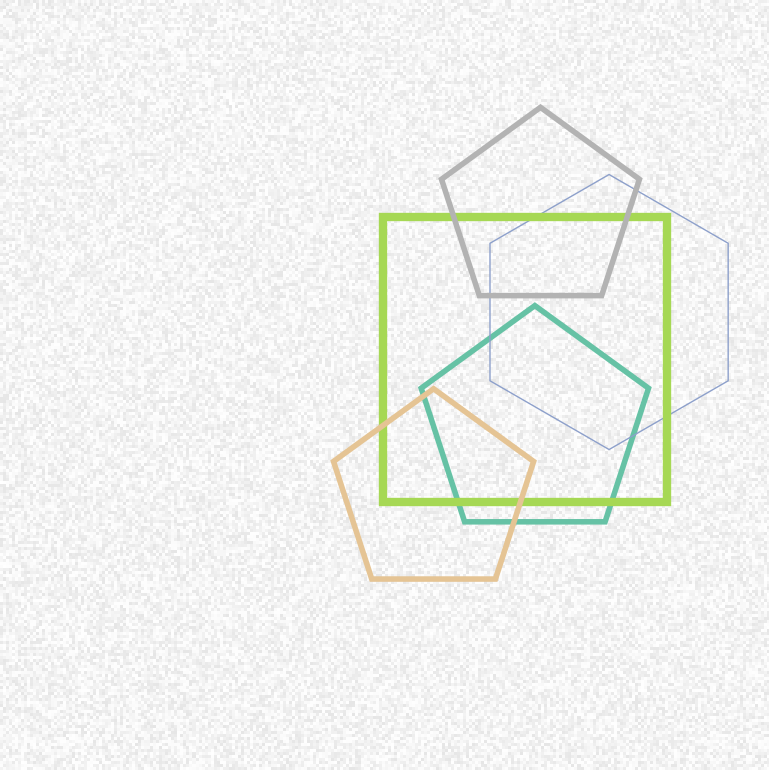[{"shape": "pentagon", "thickness": 2, "radius": 0.78, "center": [0.695, 0.448]}, {"shape": "hexagon", "thickness": 0.5, "radius": 0.89, "center": [0.791, 0.595]}, {"shape": "square", "thickness": 3, "radius": 0.92, "center": [0.682, 0.533]}, {"shape": "pentagon", "thickness": 2, "radius": 0.68, "center": [0.563, 0.359]}, {"shape": "pentagon", "thickness": 2, "radius": 0.68, "center": [0.702, 0.725]}]